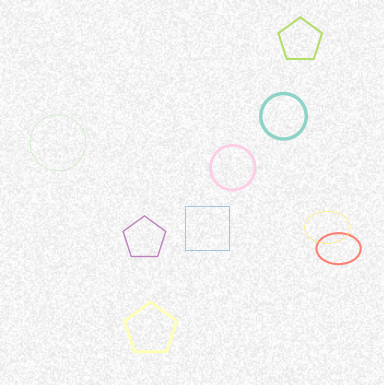[{"shape": "circle", "thickness": 2.5, "radius": 0.3, "center": [0.736, 0.698]}, {"shape": "pentagon", "thickness": 2, "radius": 0.36, "center": [0.391, 0.144]}, {"shape": "oval", "thickness": 1.5, "radius": 0.29, "center": [0.879, 0.354]}, {"shape": "square", "thickness": 0.5, "radius": 0.29, "center": [0.538, 0.407]}, {"shape": "pentagon", "thickness": 1.5, "radius": 0.3, "center": [0.78, 0.895]}, {"shape": "circle", "thickness": 2, "radius": 0.29, "center": [0.605, 0.564]}, {"shape": "pentagon", "thickness": 1, "radius": 0.29, "center": [0.375, 0.381]}, {"shape": "circle", "thickness": 0.5, "radius": 0.36, "center": [0.15, 0.629]}, {"shape": "oval", "thickness": 0.5, "radius": 0.3, "center": [0.85, 0.409]}]